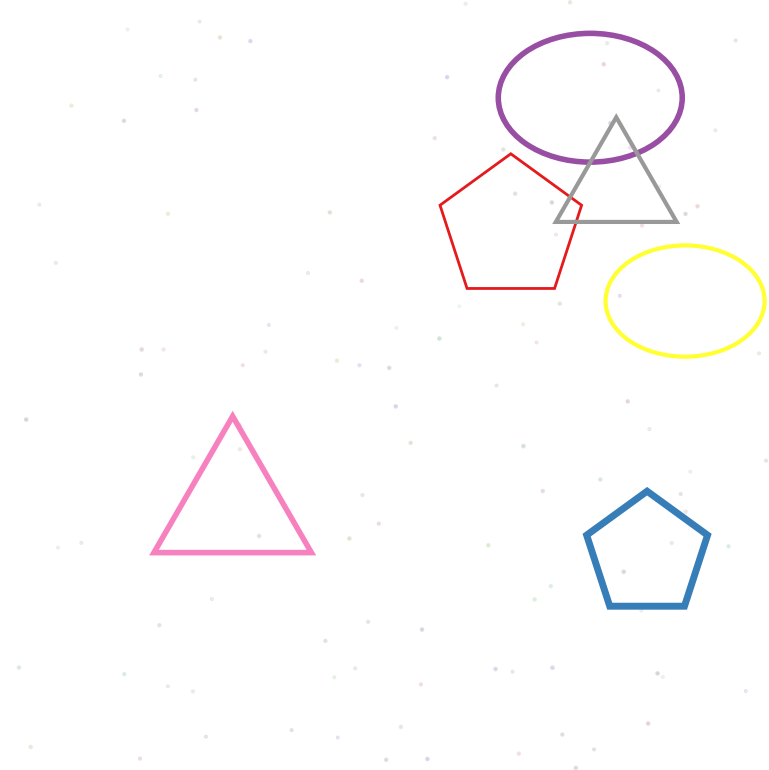[{"shape": "pentagon", "thickness": 1, "radius": 0.48, "center": [0.663, 0.704]}, {"shape": "pentagon", "thickness": 2.5, "radius": 0.41, "center": [0.84, 0.28]}, {"shape": "oval", "thickness": 2, "radius": 0.6, "center": [0.767, 0.873]}, {"shape": "oval", "thickness": 1.5, "radius": 0.52, "center": [0.89, 0.609]}, {"shape": "triangle", "thickness": 2, "radius": 0.59, "center": [0.302, 0.341]}, {"shape": "triangle", "thickness": 1.5, "radius": 0.45, "center": [0.8, 0.757]}]